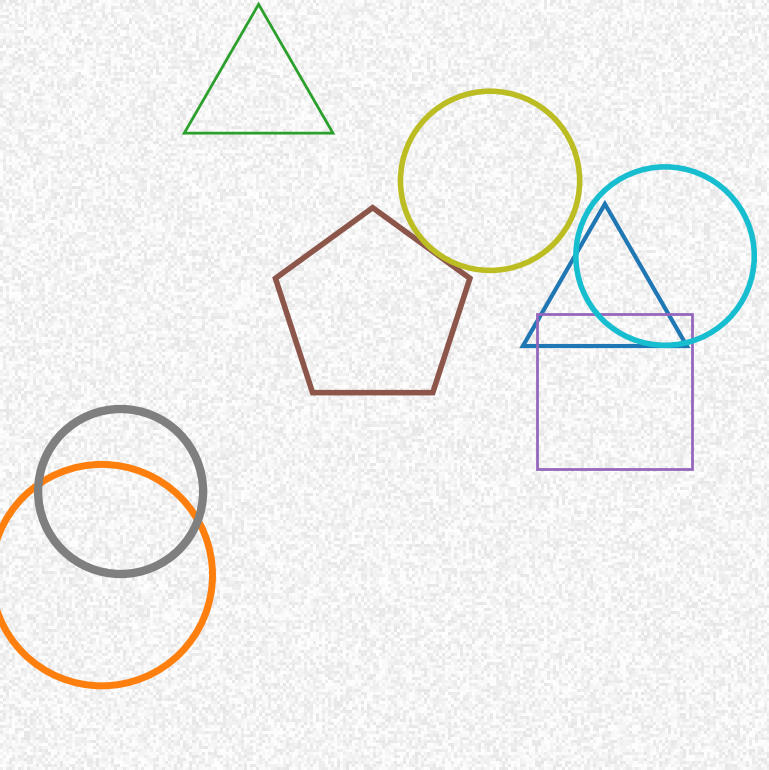[{"shape": "triangle", "thickness": 1.5, "radius": 0.61, "center": [0.786, 0.612]}, {"shape": "circle", "thickness": 2.5, "radius": 0.72, "center": [0.132, 0.253]}, {"shape": "triangle", "thickness": 1, "radius": 0.56, "center": [0.336, 0.883]}, {"shape": "square", "thickness": 1, "radius": 0.5, "center": [0.798, 0.492]}, {"shape": "pentagon", "thickness": 2, "radius": 0.66, "center": [0.484, 0.597]}, {"shape": "circle", "thickness": 3, "radius": 0.54, "center": [0.157, 0.362]}, {"shape": "circle", "thickness": 2, "radius": 0.58, "center": [0.636, 0.765]}, {"shape": "circle", "thickness": 2, "radius": 0.58, "center": [0.864, 0.667]}]